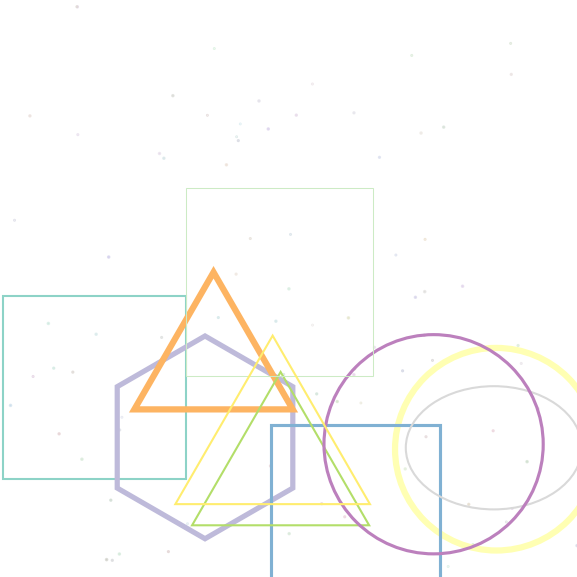[{"shape": "square", "thickness": 1, "radius": 0.79, "center": [0.164, 0.328]}, {"shape": "circle", "thickness": 3, "radius": 0.88, "center": [0.859, 0.221]}, {"shape": "hexagon", "thickness": 2.5, "radius": 0.88, "center": [0.355, 0.242]}, {"shape": "square", "thickness": 1.5, "radius": 0.73, "center": [0.616, 0.117]}, {"shape": "triangle", "thickness": 3, "radius": 0.79, "center": [0.37, 0.369]}, {"shape": "triangle", "thickness": 1, "radius": 0.89, "center": [0.486, 0.178]}, {"shape": "oval", "thickness": 1, "radius": 0.76, "center": [0.855, 0.224]}, {"shape": "circle", "thickness": 1.5, "radius": 0.95, "center": [0.751, 0.23]}, {"shape": "square", "thickness": 0.5, "radius": 0.81, "center": [0.484, 0.511]}, {"shape": "triangle", "thickness": 1, "radius": 0.97, "center": [0.472, 0.223]}]